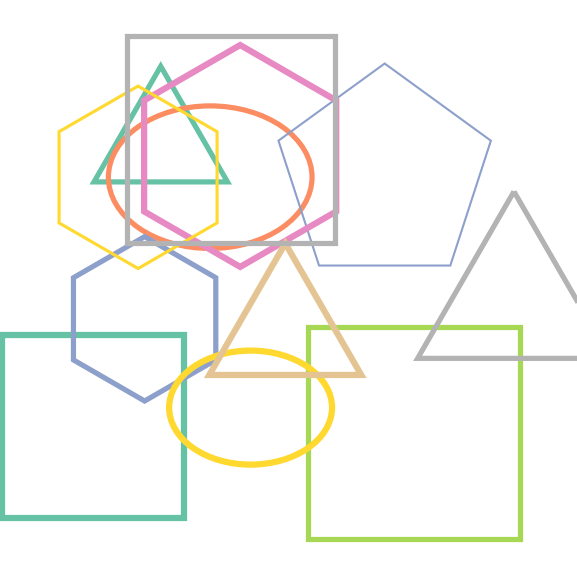[{"shape": "triangle", "thickness": 2.5, "radius": 0.67, "center": [0.278, 0.751]}, {"shape": "square", "thickness": 3, "radius": 0.79, "center": [0.161, 0.261]}, {"shape": "oval", "thickness": 2.5, "radius": 0.88, "center": [0.364, 0.692]}, {"shape": "pentagon", "thickness": 1, "radius": 0.97, "center": [0.666, 0.696]}, {"shape": "hexagon", "thickness": 2.5, "radius": 0.71, "center": [0.25, 0.447]}, {"shape": "hexagon", "thickness": 3, "radius": 0.96, "center": [0.416, 0.729]}, {"shape": "square", "thickness": 2.5, "radius": 0.92, "center": [0.717, 0.249]}, {"shape": "hexagon", "thickness": 1.5, "radius": 0.79, "center": [0.239, 0.692]}, {"shape": "oval", "thickness": 3, "radius": 0.71, "center": [0.434, 0.293]}, {"shape": "triangle", "thickness": 3, "radius": 0.76, "center": [0.494, 0.426]}, {"shape": "triangle", "thickness": 2.5, "radius": 0.96, "center": [0.89, 0.475]}, {"shape": "square", "thickness": 2.5, "radius": 0.9, "center": [0.4, 0.757]}]